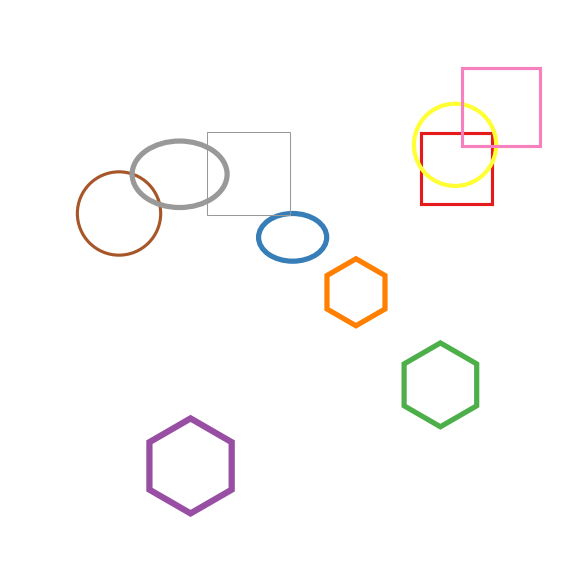[{"shape": "square", "thickness": 1.5, "radius": 0.31, "center": [0.79, 0.707]}, {"shape": "oval", "thickness": 2.5, "radius": 0.29, "center": [0.507, 0.588]}, {"shape": "hexagon", "thickness": 2.5, "radius": 0.36, "center": [0.763, 0.333]}, {"shape": "hexagon", "thickness": 3, "radius": 0.41, "center": [0.33, 0.192]}, {"shape": "hexagon", "thickness": 2.5, "radius": 0.29, "center": [0.616, 0.493]}, {"shape": "circle", "thickness": 2, "radius": 0.36, "center": [0.788, 0.748]}, {"shape": "circle", "thickness": 1.5, "radius": 0.36, "center": [0.206, 0.629]}, {"shape": "square", "thickness": 1.5, "radius": 0.34, "center": [0.867, 0.814]}, {"shape": "square", "thickness": 0.5, "radius": 0.36, "center": [0.43, 0.699]}, {"shape": "oval", "thickness": 2.5, "radius": 0.41, "center": [0.311, 0.697]}]